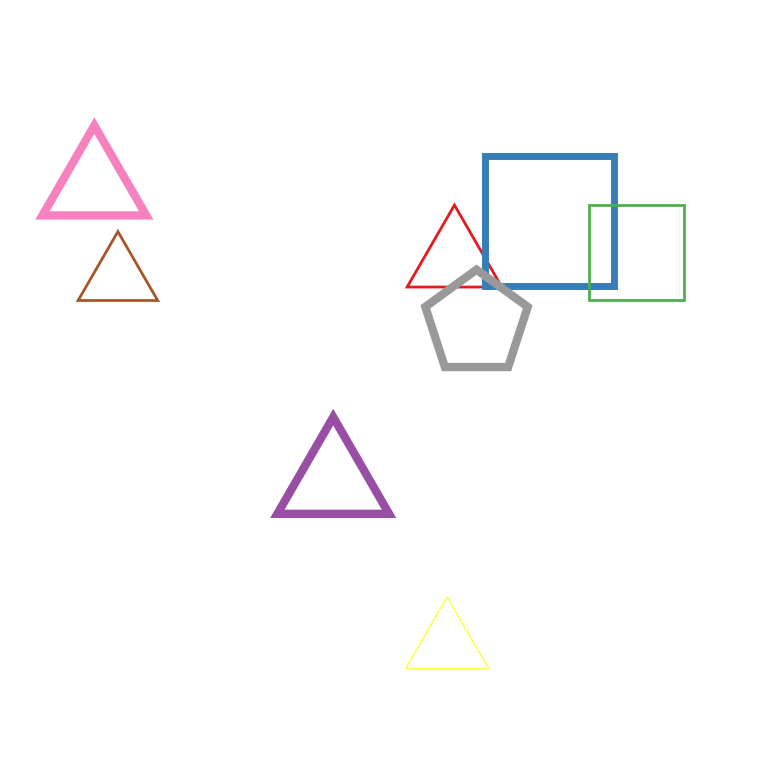[{"shape": "triangle", "thickness": 1, "radius": 0.35, "center": [0.59, 0.663]}, {"shape": "square", "thickness": 2.5, "radius": 0.42, "center": [0.714, 0.713]}, {"shape": "square", "thickness": 1, "radius": 0.31, "center": [0.827, 0.673]}, {"shape": "triangle", "thickness": 3, "radius": 0.42, "center": [0.433, 0.375]}, {"shape": "triangle", "thickness": 0.5, "radius": 0.31, "center": [0.581, 0.163]}, {"shape": "triangle", "thickness": 1, "radius": 0.3, "center": [0.153, 0.64]}, {"shape": "triangle", "thickness": 3, "radius": 0.39, "center": [0.123, 0.759]}, {"shape": "pentagon", "thickness": 3, "radius": 0.35, "center": [0.619, 0.58]}]